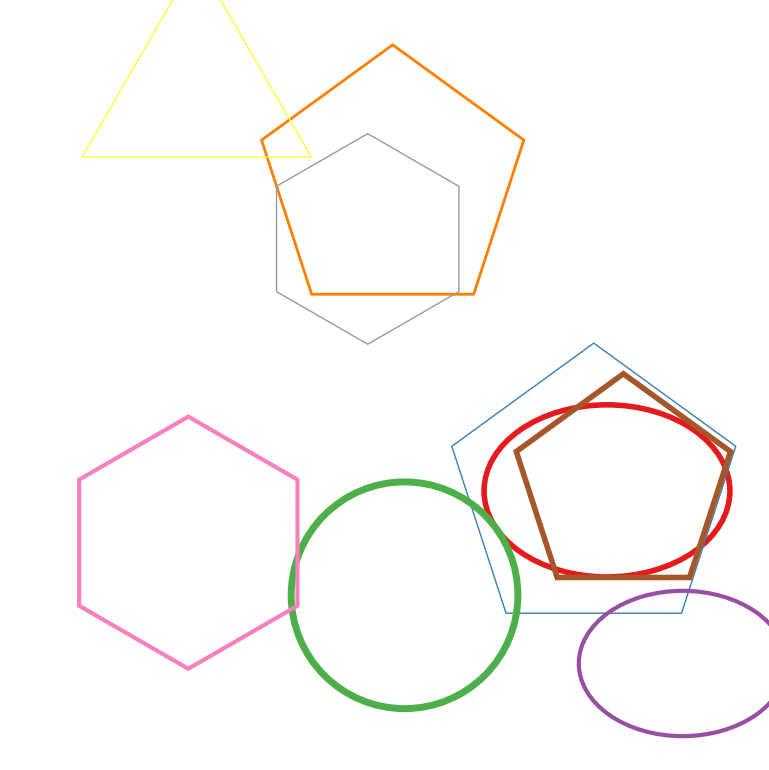[{"shape": "oval", "thickness": 2, "radius": 0.8, "center": [0.788, 0.362]}, {"shape": "pentagon", "thickness": 0.5, "radius": 0.97, "center": [0.771, 0.361]}, {"shape": "circle", "thickness": 2.5, "radius": 0.74, "center": [0.525, 0.227]}, {"shape": "oval", "thickness": 1.5, "radius": 0.67, "center": [0.886, 0.138]}, {"shape": "pentagon", "thickness": 1, "radius": 0.9, "center": [0.51, 0.763]}, {"shape": "triangle", "thickness": 0.5, "radius": 0.86, "center": [0.255, 0.882]}, {"shape": "pentagon", "thickness": 2, "radius": 0.73, "center": [0.81, 0.368]}, {"shape": "hexagon", "thickness": 1.5, "radius": 0.82, "center": [0.245, 0.295]}, {"shape": "hexagon", "thickness": 0.5, "radius": 0.68, "center": [0.478, 0.69]}]